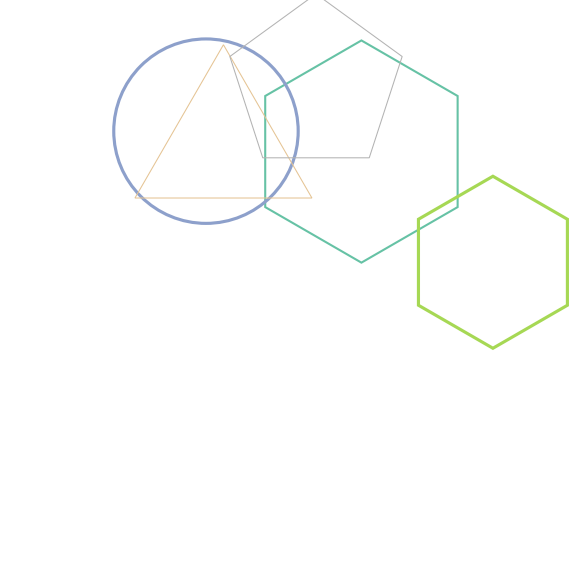[{"shape": "hexagon", "thickness": 1, "radius": 0.96, "center": [0.626, 0.737]}, {"shape": "circle", "thickness": 1.5, "radius": 0.8, "center": [0.357, 0.772]}, {"shape": "hexagon", "thickness": 1.5, "radius": 0.74, "center": [0.854, 0.545]}, {"shape": "triangle", "thickness": 0.5, "radius": 0.88, "center": [0.387, 0.745]}, {"shape": "pentagon", "thickness": 0.5, "radius": 0.78, "center": [0.547, 0.853]}]